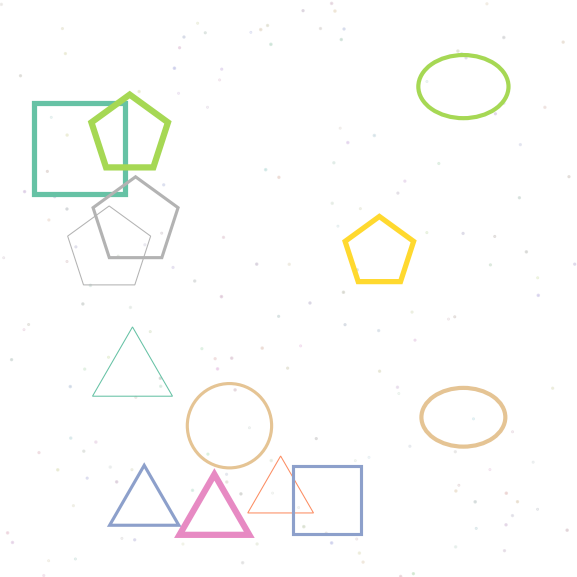[{"shape": "triangle", "thickness": 0.5, "radius": 0.4, "center": [0.229, 0.353]}, {"shape": "square", "thickness": 2.5, "radius": 0.39, "center": [0.138, 0.742]}, {"shape": "triangle", "thickness": 0.5, "radius": 0.33, "center": [0.486, 0.144]}, {"shape": "triangle", "thickness": 1.5, "radius": 0.35, "center": [0.25, 0.124]}, {"shape": "square", "thickness": 1.5, "radius": 0.29, "center": [0.567, 0.134]}, {"shape": "triangle", "thickness": 3, "radius": 0.35, "center": [0.371, 0.108]}, {"shape": "pentagon", "thickness": 3, "radius": 0.35, "center": [0.225, 0.766]}, {"shape": "oval", "thickness": 2, "radius": 0.39, "center": [0.802, 0.849]}, {"shape": "pentagon", "thickness": 2.5, "radius": 0.31, "center": [0.657, 0.562]}, {"shape": "oval", "thickness": 2, "radius": 0.36, "center": [0.802, 0.277]}, {"shape": "circle", "thickness": 1.5, "radius": 0.37, "center": [0.397, 0.262]}, {"shape": "pentagon", "thickness": 1.5, "radius": 0.39, "center": [0.235, 0.616]}, {"shape": "pentagon", "thickness": 0.5, "radius": 0.38, "center": [0.189, 0.567]}]